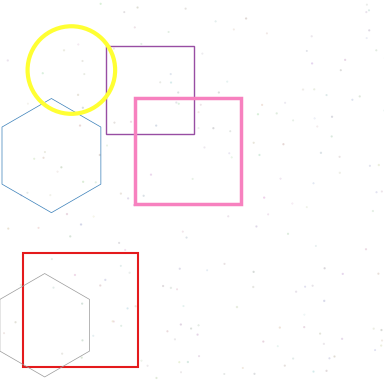[{"shape": "square", "thickness": 1.5, "radius": 0.74, "center": [0.209, 0.194]}, {"shape": "hexagon", "thickness": 0.5, "radius": 0.74, "center": [0.134, 0.596]}, {"shape": "square", "thickness": 1, "radius": 0.57, "center": [0.39, 0.766]}, {"shape": "circle", "thickness": 3, "radius": 0.57, "center": [0.185, 0.818]}, {"shape": "square", "thickness": 2.5, "radius": 0.69, "center": [0.489, 0.607]}, {"shape": "hexagon", "thickness": 0.5, "radius": 0.67, "center": [0.116, 0.155]}]